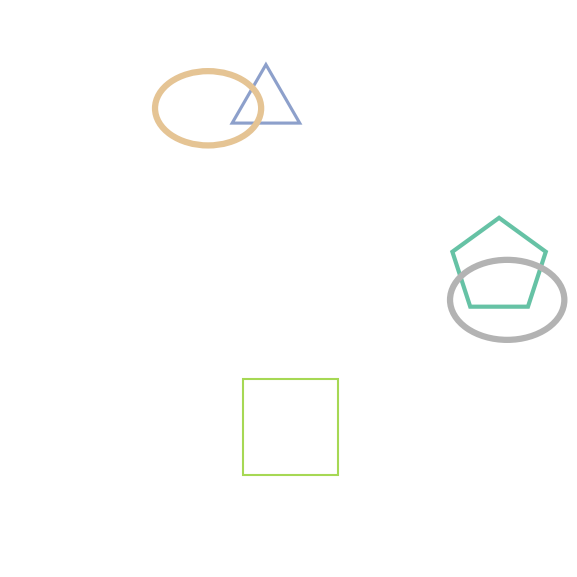[{"shape": "pentagon", "thickness": 2, "radius": 0.43, "center": [0.864, 0.537]}, {"shape": "triangle", "thickness": 1.5, "radius": 0.34, "center": [0.461, 0.82]}, {"shape": "square", "thickness": 1, "radius": 0.41, "center": [0.503, 0.26]}, {"shape": "oval", "thickness": 3, "radius": 0.46, "center": [0.36, 0.812]}, {"shape": "oval", "thickness": 3, "radius": 0.49, "center": [0.878, 0.48]}]